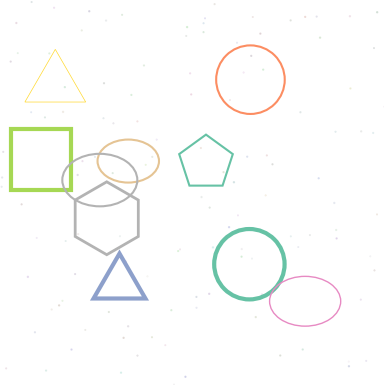[{"shape": "circle", "thickness": 3, "radius": 0.46, "center": [0.648, 0.314]}, {"shape": "pentagon", "thickness": 1.5, "radius": 0.37, "center": [0.535, 0.577]}, {"shape": "circle", "thickness": 1.5, "radius": 0.45, "center": [0.651, 0.793]}, {"shape": "triangle", "thickness": 3, "radius": 0.39, "center": [0.31, 0.264]}, {"shape": "oval", "thickness": 1, "radius": 0.46, "center": [0.793, 0.218]}, {"shape": "square", "thickness": 3, "radius": 0.39, "center": [0.107, 0.586]}, {"shape": "triangle", "thickness": 0.5, "radius": 0.46, "center": [0.144, 0.781]}, {"shape": "oval", "thickness": 1.5, "radius": 0.4, "center": [0.333, 0.582]}, {"shape": "oval", "thickness": 1.5, "radius": 0.49, "center": [0.259, 0.532]}, {"shape": "hexagon", "thickness": 2, "radius": 0.47, "center": [0.277, 0.433]}]